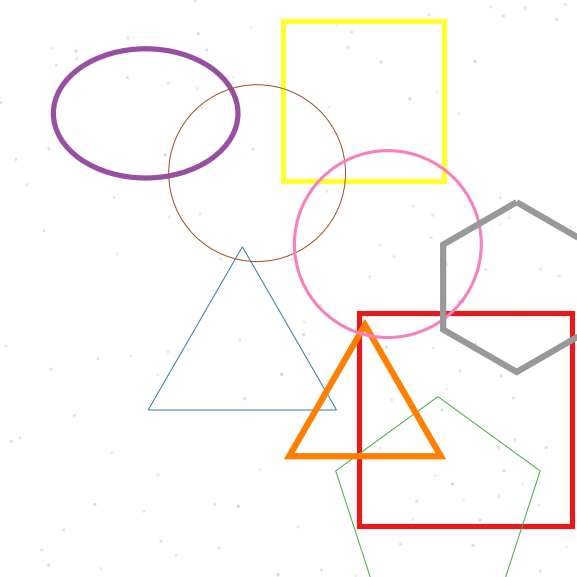[{"shape": "square", "thickness": 2.5, "radius": 0.92, "center": [0.806, 0.273]}, {"shape": "triangle", "thickness": 0.5, "radius": 0.94, "center": [0.42, 0.383]}, {"shape": "pentagon", "thickness": 0.5, "radius": 0.93, "center": [0.758, 0.126]}, {"shape": "oval", "thickness": 2.5, "radius": 0.8, "center": [0.252, 0.803]}, {"shape": "triangle", "thickness": 3, "radius": 0.76, "center": [0.632, 0.285]}, {"shape": "square", "thickness": 2.5, "radius": 0.69, "center": [0.629, 0.824]}, {"shape": "circle", "thickness": 0.5, "radius": 0.77, "center": [0.445, 0.699]}, {"shape": "circle", "thickness": 1.5, "radius": 0.81, "center": [0.672, 0.576]}, {"shape": "hexagon", "thickness": 3, "radius": 0.74, "center": [0.895, 0.502]}]